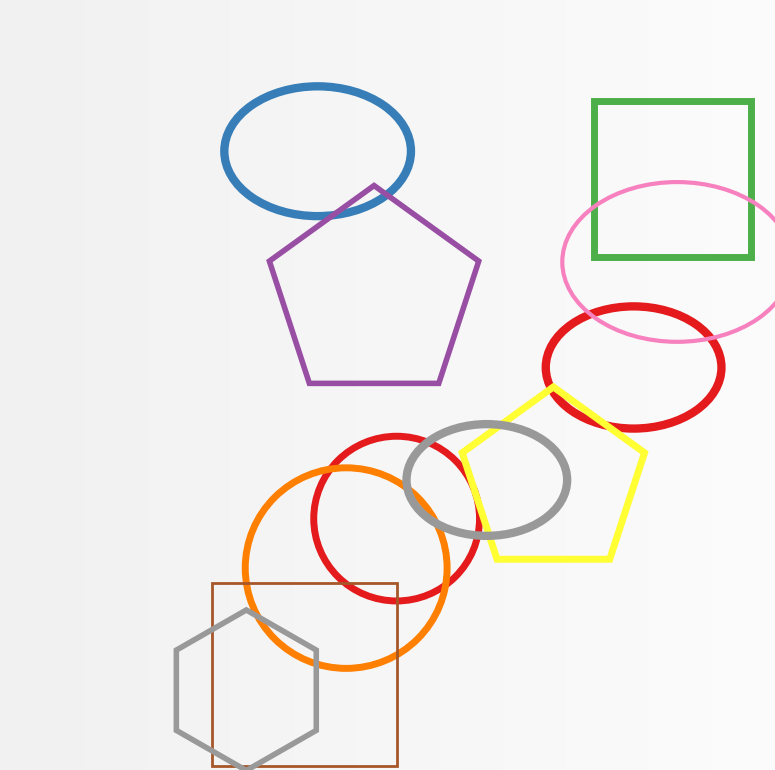[{"shape": "oval", "thickness": 3, "radius": 0.57, "center": [0.818, 0.523]}, {"shape": "circle", "thickness": 2.5, "radius": 0.53, "center": [0.512, 0.326]}, {"shape": "oval", "thickness": 3, "radius": 0.6, "center": [0.41, 0.804]}, {"shape": "square", "thickness": 2.5, "radius": 0.51, "center": [0.868, 0.768]}, {"shape": "pentagon", "thickness": 2, "radius": 0.71, "center": [0.483, 0.617]}, {"shape": "circle", "thickness": 2.5, "radius": 0.65, "center": [0.447, 0.262]}, {"shape": "pentagon", "thickness": 2.5, "radius": 0.62, "center": [0.714, 0.374]}, {"shape": "square", "thickness": 1, "radius": 0.6, "center": [0.393, 0.124]}, {"shape": "oval", "thickness": 1.5, "radius": 0.74, "center": [0.874, 0.66]}, {"shape": "oval", "thickness": 3, "radius": 0.52, "center": [0.628, 0.377]}, {"shape": "hexagon", "thickness": 2, "radius": 0.52, "center": [0.318, 0.104]}]